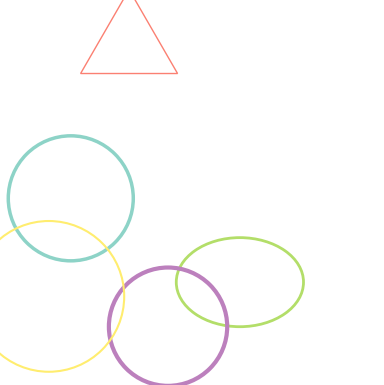[{"shape": "circle", "thickness": 2.5, "radius": 0.81, "center": [0.184, 0.485]}, {"shape": "triangle", "thickness": 1, "radius": 0.73, "center": [0.335, 0.882]}, {"shape": "oval", "thickness": 2, "radius": 0.83, "center": [0.623, 0.267]}, {"shape": "circle", "thickness": 3, "radius": 0.77, "center": [0.436, 0.151]}, {"shape": "circle", "thickness": 1.5, "radius": 0.98, "center": [0.127, 0.23]}]